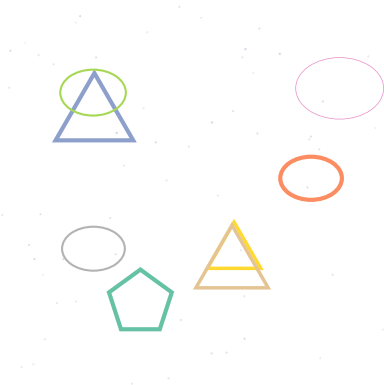[{"shape": "pentagon", "thickness": 3, "radius": 0.43, "center": [0.365, 0.214]}, {"shape": "oval", "thickness": 3, "radius": 0.4, "center": [0.808, 0.537]}, {"shape": "triangle", "thickness": 3, "radius": 0.58, "center": [0.245, 0.694]}, {"shape": "oval", "thickness": 0.5, "radius": 0.57, "center": [0.882, 0.771]}, {"shape": "oval", "thickness": 1.5, "radius": 0.43, "center": [0.242, 0.759]}, {"shape": "triangle", "thickness": 2.5, "radius": 0.4, "center": [0.608, 0.343]}, {"shape": "triangle", "thickness": 2.5, "radius": 0.54, "center": [0.603, 0.307]}, {"shape": "oval", "thickness": 1.5, "radius": 0.41, "center": [0.243, 0.354]}]